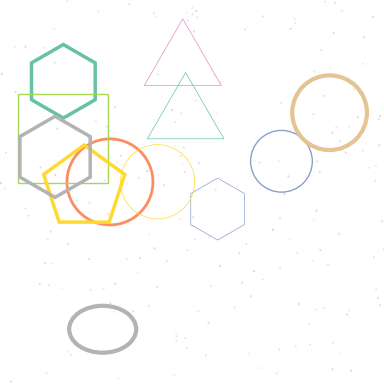[{"shape": "hexagon", "thickness": 2.5, "radius": 0.48, "center": [0.165, 0.789]}, {"shape": "triangle", "thickness": 0.5, "radius": 0.57, "center": [0.482, 0.697]}, {"shape": "circle", "thickness": 2, "radius": 0.56, "center": [0.286, 0.528]}, {"shape": "circle", "thickness": 1, "radius": 0.4, "center": [0.731, 0.581]}, {"shape": "hexagon", "thickness": 0.5, "radius": 0.4, "center": [0.565, 0.457]}, {"shape": "triangle", "thickness": 0.5, "radius": 0.58, "center": [0.475, 0.836]}, {"shape": "square", "thickness": 1, "radius": 0.58, "center": [0.163, 0.641]}, {"shape": "pentagon", "thickness": 2.5, "radius": 0.55, "center": [0.219, 0.513]}, {"shape": "circle", "thickness": 0.5, "radius": 0.48, "center": [0.409, 0.528]}, {"shape": "circle", "thickness": 3, "radius": 0.49, "center": [0.856, 0.707]}, {"shape": "oval", "thickness": 3, "radius": 0.44, "center": [0.267, 0.145]}, {"shape": "hexagon", "thickness": 2.5, "radius": 0.53, "center": [0.143, 0.593]}]